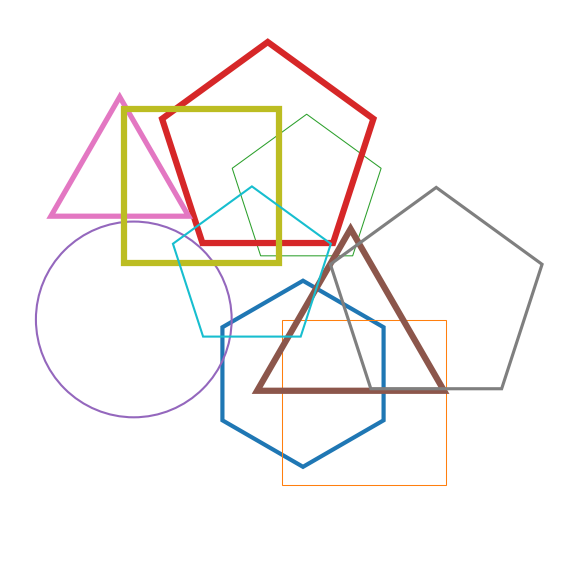[{"shape": "hexagon", "thickness": 2, "radius": 0.81, "center": [0.525, 0.352]}, {"shape": "square", "thickness": 0.5, "radius": 0.71, "center": [0.63, 0.302]}, {"shape": "pentagon", "thickness": 0.5, "radius": 0.68, "center": [0.531, 0.666]}, {"shape": "pentagon", "thickness": 3, "radius": 0.96, "center": [0.464, 0.734]}, {"shape": "circle", "thickness": 1, "radius": 0.85, "center": [0.232, 0.446]}, {"shape": "triangle", "thickness": 3, "radius": 0.93, "center": [0.607, 0.416]}, {"shape": "triangle", "thickness": 2.5, "radius": 0.69, "center": [0.207, 0.694]}, {"shape": "pentagon", "thickness": 1.5, "radius": 0.96, "center": [0.755, 0.482]}, {"shape": "square", "thickness": 3, "radius": 0.67, "center": [0.349, 0.677]}, {"shape": "pentagon", "thickness": 1, "radius": 0.72, "center": [0.436, 0.533]}]